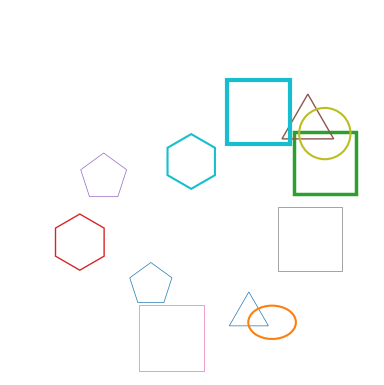[{"shape": "triangle", "thickness": 0.5, "radius": 0.29, "center": [0.646, 0.183]}, {"shape": "pentagon", "thickness": 0.5, "radius": 0.29, "center": [0.392, 0.261]}, {"shape": "oval", "thickness": 1.5, "radius": 0.31, "center": [0.707, 0.163]}, {"shape": "square", "thickness": 2.5, "radius": 0.4, "center": [0.845, 0.577]}, {"shape": "hexagon", "thickness": 1, "radius": 0.36, "center": [0.207, 0.371]}, {"shape": "pentagon", "thickness": 0.5, "radius": 0.31, "center": [0.269, 0.54]}, {"shape": "triangle", "thickness": 1, "radius": 0.39, "center": [0.8, 0.678]}, {"shape": "square", "thickness": 0.5, "radius": 0.43, "center": [0.446, 0.122]}, {"shape": "square", "thickness": 0.5, "radius": 0.41, "center": [0.805, 0.379]}, {"shape": "circle", "thickness": 1.5, "radius": 0.33, "center": [0.844, 0.653]}, {"shape": "square", "thickness": 3, "radius": 0.41, "center": [0.672, 0.709]}, {"shape": "hexagon", "thickness": 1.5, "radius": 0.36, "center": [0.497, 0.581]}]